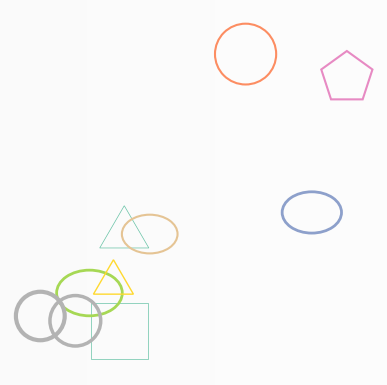[{"shape": "triangle", "thickness": 0.5, "radius": 0.37, "center": [0.321, 0.393]}, {"shape": "square", "thickness": 0.5, "radius": 0.37, "center": [0.309, 0.14]}, {"shape": "circle", "thickness": 1.5, "radius": 0.39, "center": [0.634, 0.86]}, {"shape": "oval", "thickness": 2, "radius": 0.38, "center": [0.805, 0.448]}, {"shape": "pentagon", "thickness": 1.5, "radius": 0.35, "center": [0.895, 0.798]}, {"shape": "oval", "thickness": 2, "radius": 0.42, "center": [0.231, 0.239]}, {"shape": "triangle", "thickness": 1, "radius": 0.3, "center": [0.293, 0.266]}, {"shape": "oval", "thickness": 1.5, "radius": 0.36, "center": [0.386, 0.392]}, {"shape": "circle", "thickness": 3, "radius": 0.31, "center": [0.104, 0.179]}, {"shape": "circle", "thickness": 2.5, "radius": 0.33, "center": [0.194, 0.167]}]